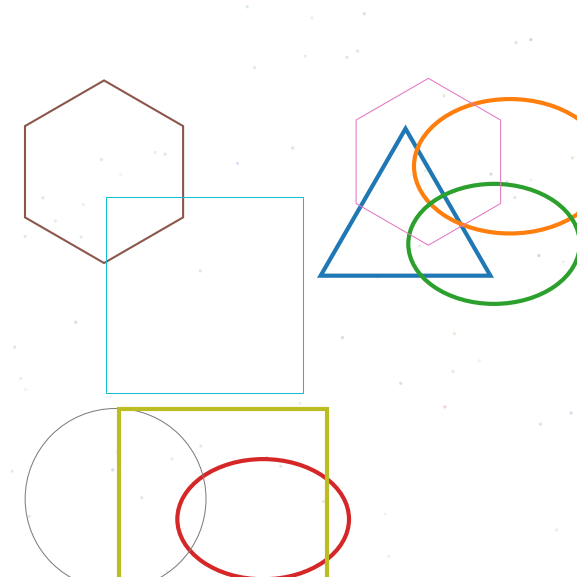[{"shape": "triangle", "thickness": 2, "radius": 0.85, "center": [0.702, 0.607]}, {"shape": "oval", "thickness": 2, "radius": 0.83, "center": [0.883, 0.711]}, {"shape": "oval", "thickness": 2, "radius": 0.74, "center": [0.855, 0.577]}, {"shape": "oval", "thickness": 2, "radius": 0.74, "center": [0.456, 0.1]}, {"shape": "hexagon", "thickness": 1, "radius": 0.79, "center": [0.18, 0.702]}, {"shape": "hexagon", "thickness": 0.5, "radius": 0.72, "center": [0.742, 0.719]}, {"shape": "circle", "thickness": 0.5, "radius": 0.78, "center": [0.2, 0.135]}, {"shape": "square", "thickness": 2, "radius": 0.9, "center": [0.387, 0.111]}, {"shape": "square", "thickness": 0.5, "radius": 0.85, "center": [0.354, 0.488]}]